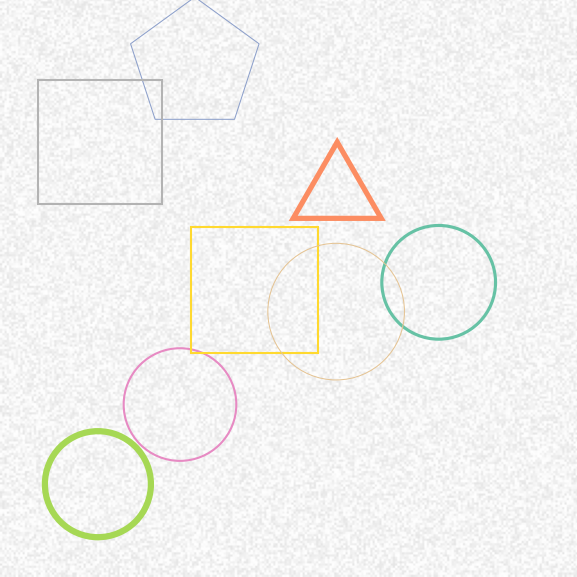[{"shape": "circle", "thickness": 1.5, "radius": 0.49, "center": [0.76, 0.51]}, {"shape": "triangle", "thickness": 2.5, "radius": 0.44, "center": [0.584, 0.665]}, {"shape": "pentagon", "thickness": 0.5, "radius": 0.58, "center": [0.337, 0.887]}, {"shape": "circle", "thickness": 1, "radius": 0.49, "center": [0.312, 0.299]}, {"shape": "circle", "thickness": 3, "radius": 0.46, "center": [0.17, 0.161]}, {"shape": "square", "thickness": 1, "radius": 0.55, "center": [0.441, 0.497]}, {"shape": "circle", "thickness": 0.5, "radius": 0.59, "center": [0.582, 0.46]}, {"shape": "square", "thickness": 1, "radius": 0.54, "center": [0.173, 0.754]}]